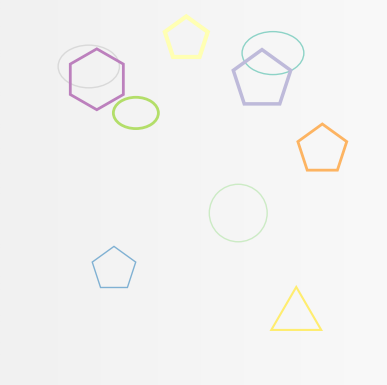[{"shape": "oval", "thickness": 1, "radius": 0.4, "center": [0.704, 0.862]}, {"shape": "pentagon", "thickness": 3, "radius": 0.29, "center": [0.481, 0.899]}, {"shape": "pentagon", "thickness": 2.5, "radius": 0.39, "center": [0.676, 0.793]}, {"shape": "pentagon", "thickness": 1, "radius": 0.29, "center": [0.294, 0.301]}, {"shape": "pentagon", "thickness": 2, "radius": 0.33, "center": [0.832, 0.612]}, {"shape": "oval", "thickness": 2, "radius": 0.29, "center": [0.351, 0.707]}, {"shape": "oval", "thickness": 1, "radius": 0.4, "center": [0.229, 0.827]}, {"shape": "hexagon", "thickness": 2, "radius": 0.4, "center": [0.25, 0.794]}, {"shape": "circle", "thickness": 1, "radius": 0.37, "center": [0.615, 0.447]}, {"shape": "triangle", "thickness": 1.5, "radius": 0.37, "center": [0.765, 0.18]}]